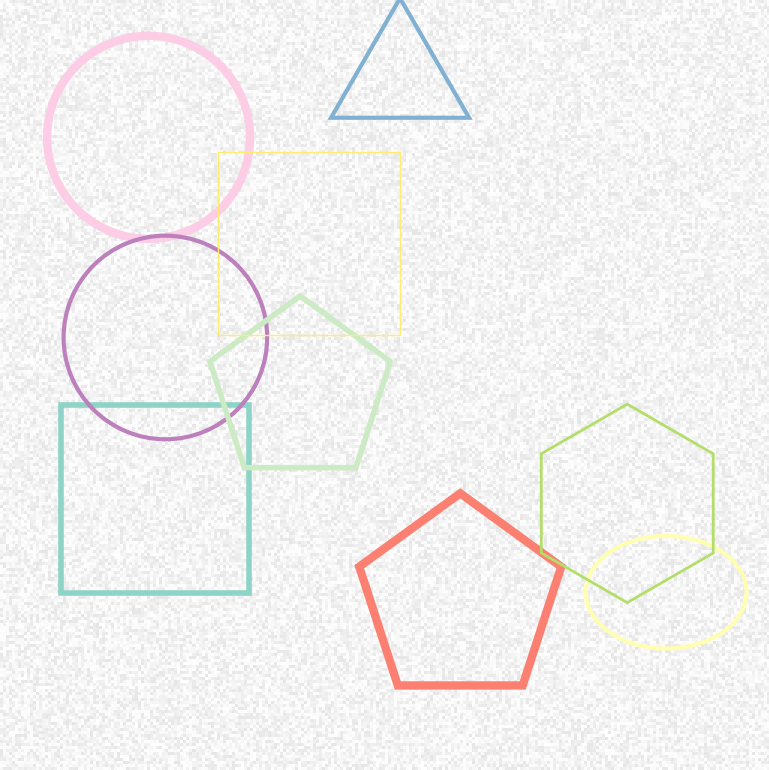[{"shape": "square", "thickness": 2, "radius": 0.61, "center": [0.202, 0.352]}, {"shape": "oval", "thickness": 1.5, "radius": 0.52, "center": [0.865, 0.231]}, {"shape": "pentagon", "thickness": 3, "radius": 0.69, "center": [0.598, 0.221]}, {"shape": "triangle", "thickness": 1.5, "radius": 0.52, "center": [0.52, 0.899]}, {"shape": "hexagon", "thickness": 1, "radius": 0.64, "center": [0.815, 0.346]}, {"shape": "circle", "thickness": 3, "radius": 0.66, "center": [0.193, 0.822]}, {"shape": "circle", "thickness": 1.5, "radius": 0.66, "center": [0.215, 0.562]}, {"shape": "pentagon", "thickness": 2, "radius": 0.62, "center": [0.39, 0.492]}, {"shape": "square", "thickness": 0.5, "radius": 0.59, "center": [0.402, 0.684]}]